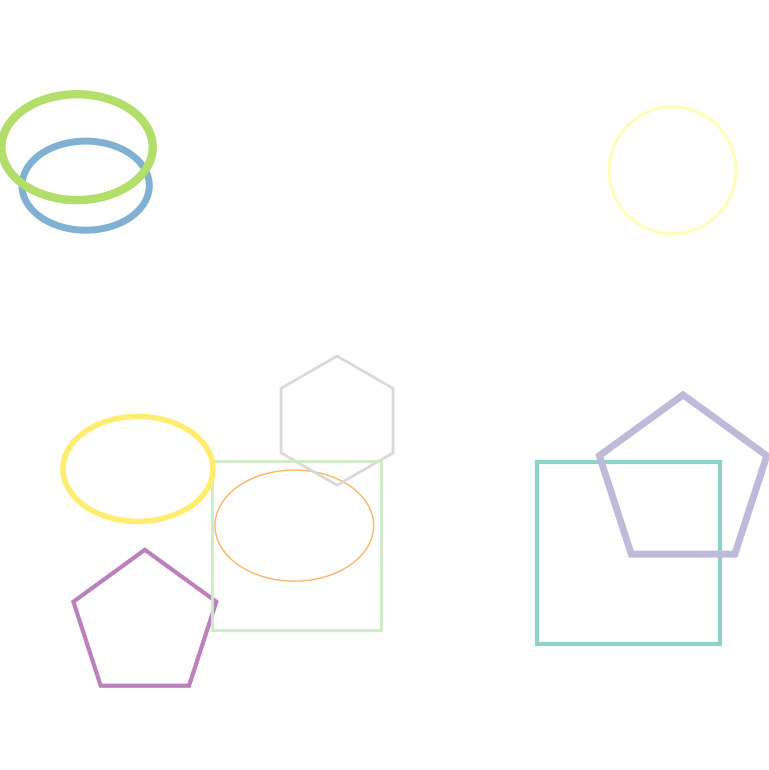[{"shape": "square", "thickness": 1.5, "radius": 0.59, "center": [0.816, 0.282]}, {"shape": "circle", "thickness": 1, "radius": 0.41, "center": [0.873, 0.779]}, {"shape": "pentagon", "thickness": 2.5, "radius": 0.57, "center": [0.887, 0.373]}, {"shape": "oval", "thickness": 2.5, "radius": 0.41, "center": [0.111, 0.759]}, {"shape": "oval", "thickness": 0.5, "radius": 0.52, "center": [0.382, 0.317]}, {"shape": "oval", "thickness": 3, "radius": 0.49, "center": [0.1, 0.809]}, {"shape": "hexagon", "thickness": 1, "radius": 0.42, "center": [0.438, 0.454]}, {"shape": "pentagon", "thickness": 1.5, "radius": 0.49, "center": [0.188, 0.188]}, {"shape": "square", "thickness": 1, "radius": 0.55, "center": [0.385, 0.291]}, {"shape": "oval", "thickness": 2, "radius": 0.49, "center": [0.179, 0.391]}]